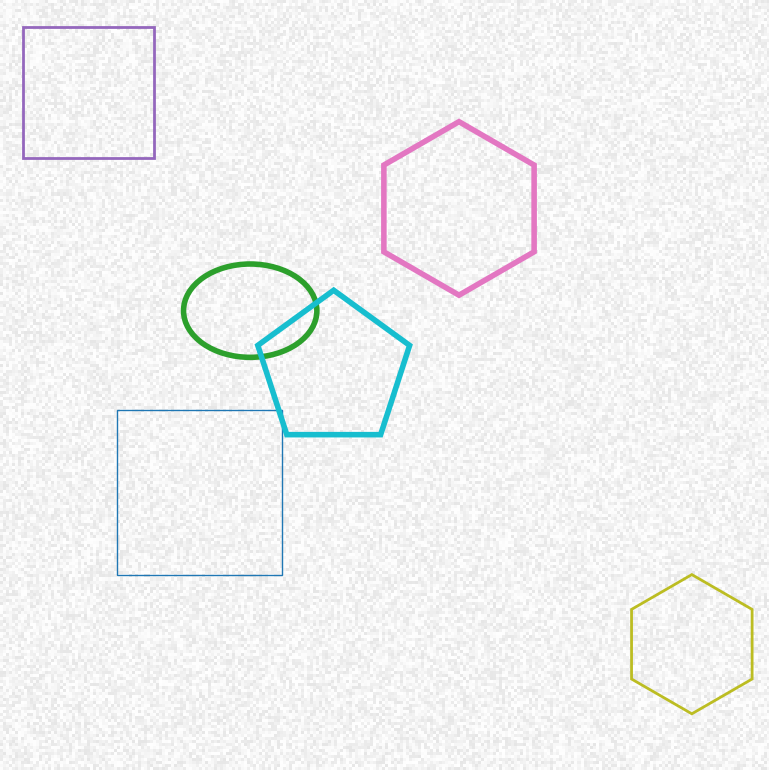[{"shape": "square", "thickness": 0.5, "radius": 0.54, "center": [0.259, 0.36]}, {"shape": "oval", "thickness": 2, "radius": 0.43, "center": [0.325, 0.597]}, {"shape": "square", "thickness": 1, "radius": 0.42, "center": [0.115, 0.88]}, {"shape": "hexagon", "thickness": 2, "radius": 0.56, "center": [0.596, 0.729]}, {"shape": "hexagon", "thickness": 1, "radius": 0.45, "center": [0.898, 0.163]}, {"shape": "pentagon", "thickness": 2, "radius": 0.52, "center": [0.433, 0.519]}]